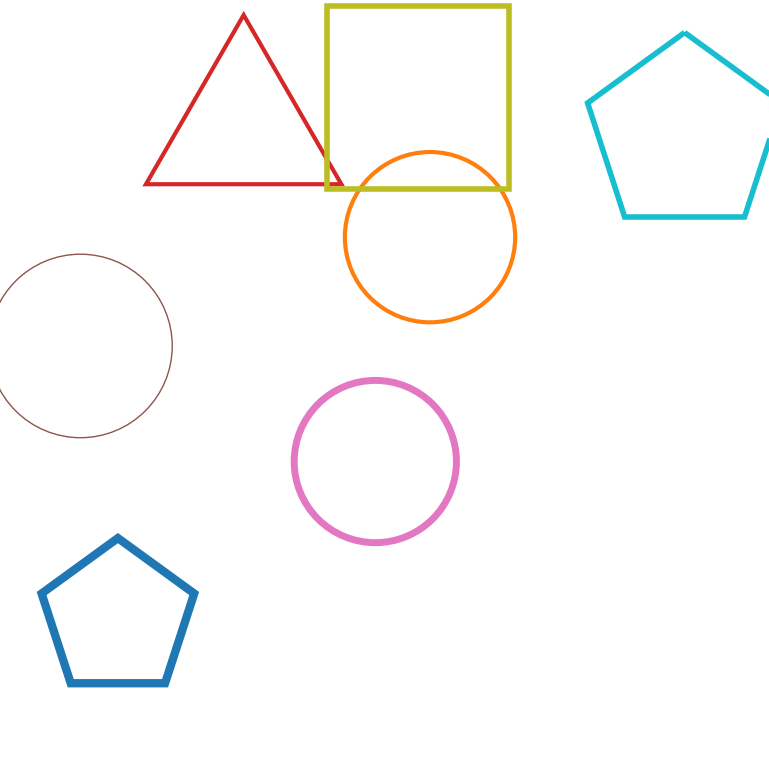[{"shape": "pentagon", "thickness": 3, "radius": 0.52, "center": [0.153, 0.197]}, {"shape": "circle", "thickness": 1.5, "radius": 0.55, "center": [0.558, 0.692]}, {"shape": "triangle", "thickness": 1.5, "radius": 0.73, "center": [0.316, 0.834]}, {"shape": "circle", "thickness": 0.5, "radius": 0.6, "center": [0.105, 0.551]}, {"shape": "circle", "thickness": 2.5, "radius": 0.53, "center": [0.487, 0.401]}, {"shape": "square", "thickness": 2, "radius": 0.59, "center": [0.543, 0.873]}, {"shape": "pentagon", "thickness": 2, "radius": 0.66, "center": [0.889, 0.825]}]